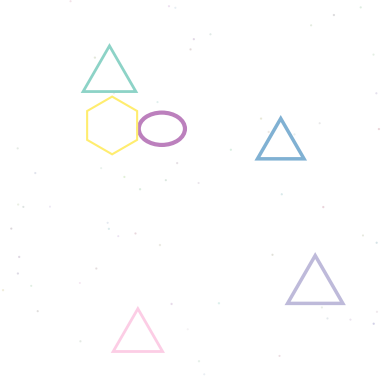[{"shape": "triangle", "thickness": 2, "radius": 0.4, "center": [0.284, 0.802]}, {"shape": "triangle", "thickness": 2.5, "radius": 0.41, "center": [0.819, 0.253]}, {"shape": "triangle", "thickness": 2.5, "radius": 0.35, "center": [0.729, 0.622]}, {"shape": "triangle", "thickness": 2, "radius": 0.37, "center": [0.358, 0.124]}, {"shape": "oval", "thickness": 3, "radius": 0.3, "center": [0.42, 0.666]}, {"shape": "hexagon", "thickness": 1.5, "radius": 0.37, "center": [0.291, 0.674]}]